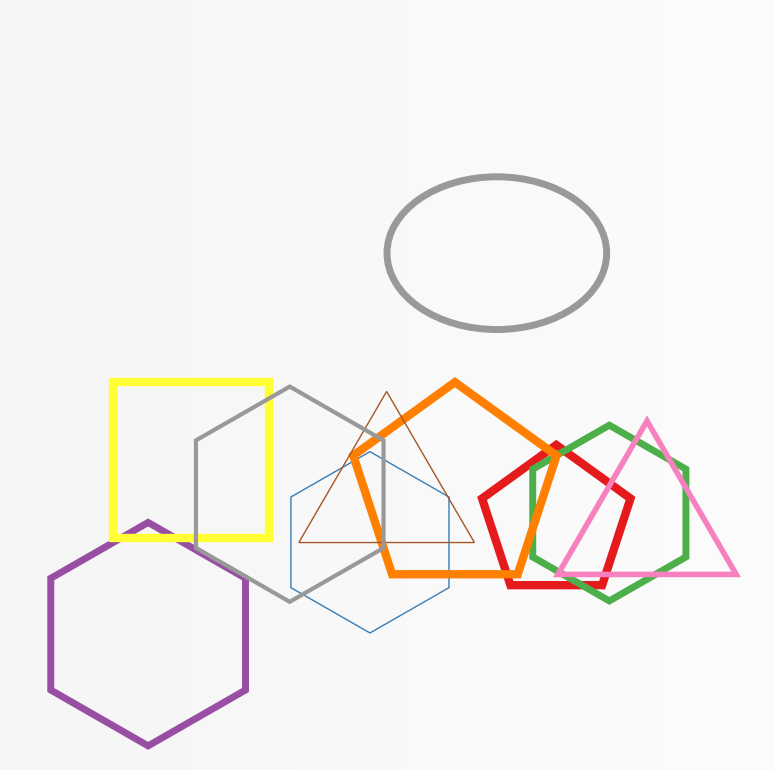[{"shape": "pentagon", "thickness": 3, "radius": 0.5, "center": [0.718, 0.322]}, {"shape": "hexagon", "thickness": 0.5, "radius": 0.59, "center": [0.477, 0.296]}, {"shape": "hexagon", "thickness": 2.5, "radius": 0.57, "center": [0.786, 0.334]}, {"shape": "hexagon", "thickness": 2.5, "radius": 0.73, "center": [0.191, 0.176]}, {"shape": "pentagon", "thickness": 3, "radius": 0.69, "center": [0.587, 0.366]}, {"shape": "square", "thickness": 3, "radius": 0.51, "center": [0.246, 0.403]}, {"shape": "triangle", "thickness": 0.5, "radius": 0.65, "center": [0.499, 0.361]}, {"shape": "triangle", "thickness": 2, "radius": 0.66, "center": [0.835, 0.32]}, {"shape": "hexagon", "thickness": 1.5, "radius": 0.7, "center": [0.374, 0.358]}, {"shape": "oval", "thickness": 2.5, "radius": 0.71, "center": [0.641, 0.671]}]